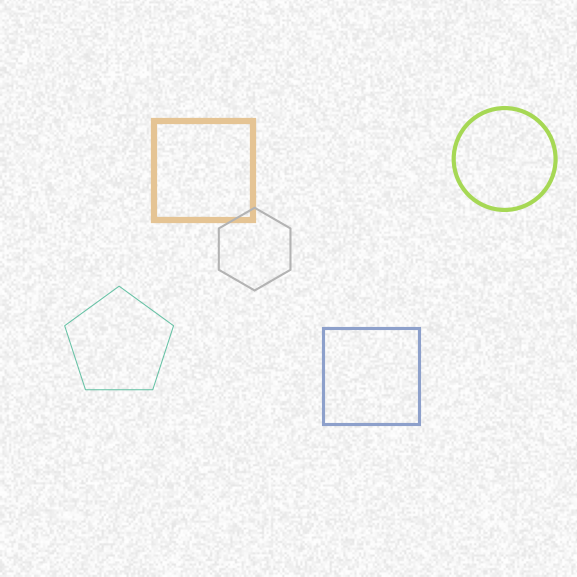[{"shape": "pentagon", "thickness": 0.5, "radius": 0.5, "center": [0.206, 0.404]}, {"shape": "square", "thickness": 1.5, "radius": 0.42, "center": [0.642, 0.348]}, {"shape": "circle", "thickness": 2, "radius": 0.44, "center": [0.874, 0.724]}, {"shape": "square", "thickness": 3, "radius": 0.43, "center": [0.352, 0.704]}, {"shape": "hexagon", "thickness": 1, "radius": 0.36, "center": [0.441, 0.568]}]